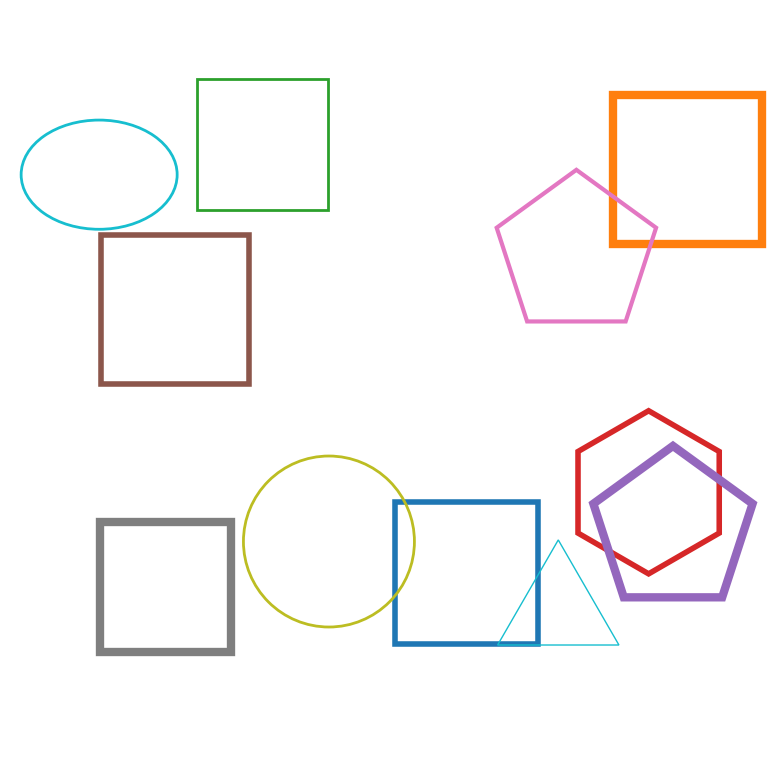[{"shape": "square", "thickness": 2, "radius": 0.46, "center": [0.606, 0.256]}, {"shape": "square", "thickness": 3, "radius": 0.48, "center": [0.893, 0.78]}, {"shape": "square", "thickness": 1, "radius": 0.43, "center": [0.342, 0.812]}, {"shape": "hexagon", "thickness": 2, "radius": 0.53, "center": [0.842, 0.361]}, {"shape": "pentagon", "thickness": 3, "radius": 0.54, "center": [0.874, 0.312]}, {"shape": "square", "thickness": 2, "radius": 0.48, "center": [0.227, 0.598]}, {"shape": "pentagon", "thickness": 1.5, "radius": 0.54, "center": [0.749, 0.671]}, {"shape": "square", "thickness": 3, "radius": 0.42, "center": [0.215, 0.237]}, {"shape": "circle", "thickness": 1, "radius": 0.56, "center": [0.427, 0.297]}, {"shape": "oval", "thickness": 1, "radius": 0.51, "center": [0.129, 0.773]}, {"shape": "triangle", "thickness": 0.5, "radius": 0.45, "center": [0.725, 0.208]}]